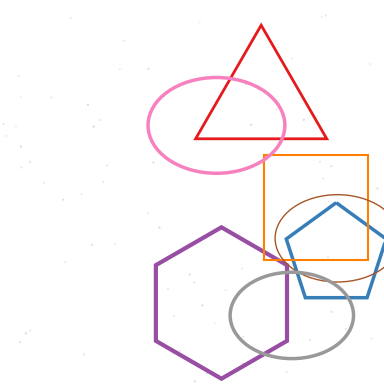[{"shape": "triangle", "thickness": 2, "radius": 0.98, "center": [0.678, 0.738]}, {"shape": "pentagon", "thickness": 2.5, "radius": 0.68, "center": [0.873, 0.337]}, {"shape": "hexagon", "thickness": 3, "radius": 0.98, "center": [0.575, 0.213]}, {"shape": "square", "thickness": 1.5, "radius": 0.68, "center": [0.821, 0.462]}, {"shape": "oval", "thickness": 1, "radius": 0.81, "center": [0.877, 0.381]}, {"shape": "oval", "thickness": 2.5, "radius": 0.89, "center": [0.562, 0.674]}, {"shape": "oval", "thickness": 2.5, "radius": 0.8, "center": [0.758, 0.181]}]